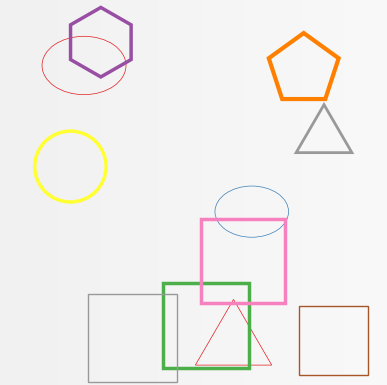[{"shape": "triangle", "thickness": 0.5, "radius": 0.57, "center": [0.603, 0.109]}, {"shape": "oval", "thickness": 0.5, "radius": 0.54, "center": [0.217, 0.83]}, {"shape": "oval", "thickness": 0.5, "radius": 0.47, "center": [0.65, 0.45]}, {"shape": "square", "thickness": 2.5, "radius": 0.56, "center": [0.532, 0.154]}, {"shape": "hexagon", "thickness": 2.5, "radius": 0.45, "center": [0.26, 0.89]}, {"shape": "pentagon", "thickness": 3, "radius": 0.47, "center": [0.784, 0.819]}, {"shape": "circle", "thickness": 2.5, "radius": 0.46, "center": [0.182, 0.567]}, {"shape": "square", "thickness": 1, "radius": 0.44, "center": [0.86, 0.116]}, {"shape": "square", "thickness": 2.5, "radius": 0.55, "center": [0.627, 0.321]}, {"shape": "square", "thickness": 1, "radius": 0.57, "center": [0.342, 0.123]}, {"shape": "triangle", "thickness": 2, "radius": 0.42, "center": [0.836, 0.645]}]